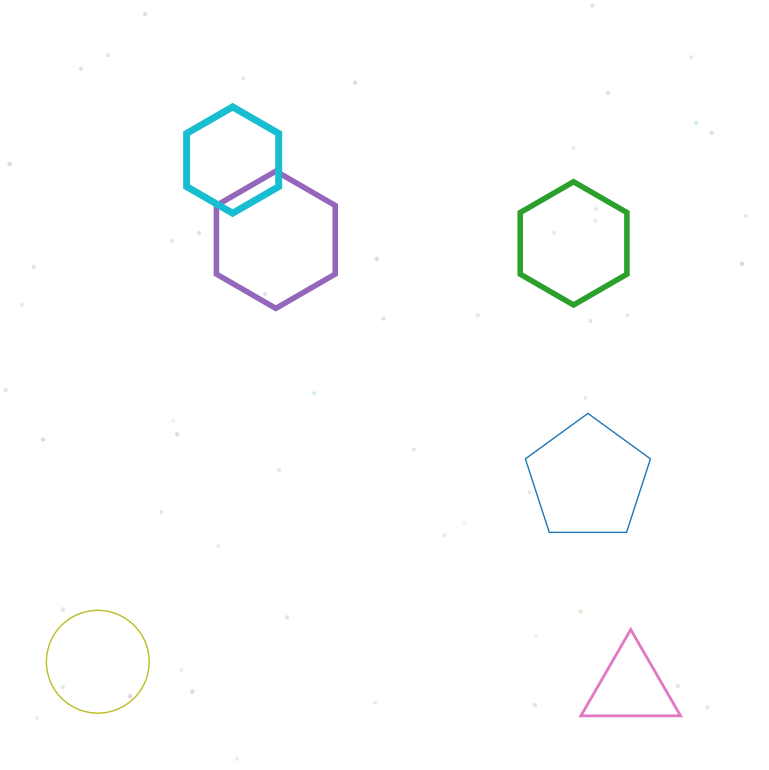[{"shape": "pentagon", "thickness": 0.5, "radius": 0.43, "center": [0.764, 0.378]}, {"shape": "hexagon", "thickness": 2, "radius": 0.4, "center": [0.745, 0.684]}, {"shape": "hexagon", "thickness": 2, "radius": 0.45, "center": [0.358, 0.689]}, {"shape": "triangle", "thickness": 1, "radius": 0.37, "center": [0.819, 0.108]}, {"shape": "circle", "thickness": 0.5, "radius": 0.33, "center": [0.127, 0.141]}, {"shape": "hexagon", "thickness": 2.5, "radius": 0.35, "center": [0.302, 0.792]}]